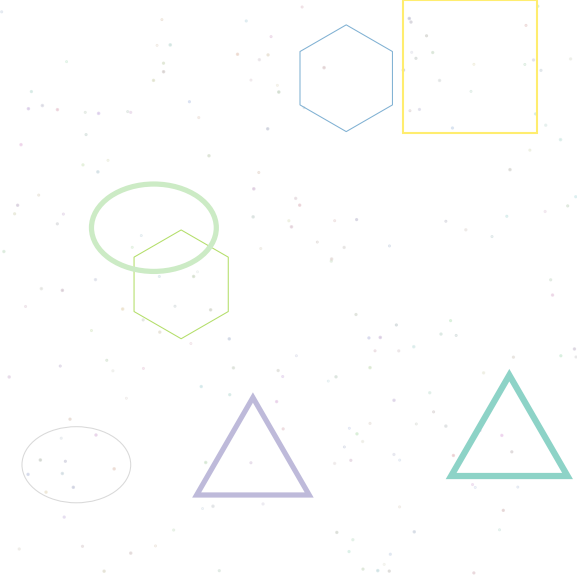[{"shape": "triangle", "thickness": 3, "radius": 0.58, "center": [0.882, 0.233]}, {"shape": "triangle", "thickness": 2.5, "radius": 0.56, "center": [0.438, 0.198]}, {"shape": "hexagon", "thickness": 0.5, "radius": 0.46, "center": [0.6, 0.864]}, {"shape": "hexagon", "thickness": 0.5, "radius": 0.47, "center": [0.314, 0.507]}, {"shape": "oval", "thickness": 0.5, "radius": 0.47, "center": [0.132, 0.194]}, {"shape": "oval", "thickness": 2.5, "radius": 0.54, "center": [0.266, 0.605]}, {"shape": "square", "thickness": 1, "radius": 0.58, "center": [0.814, 0.884]}]